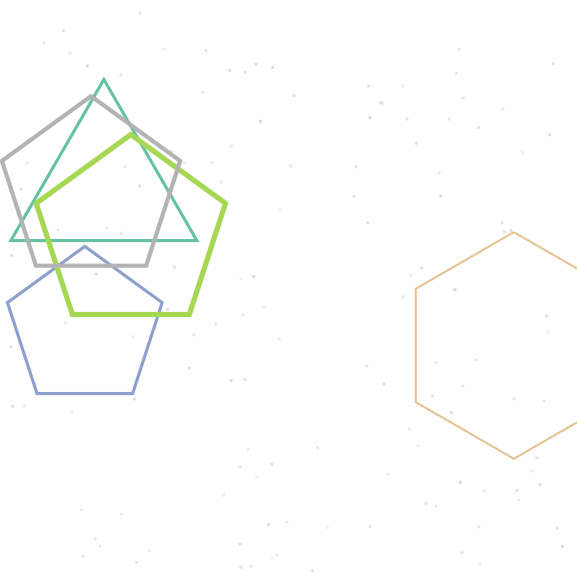[{"shape": "triangle", "thickness": 1.5, "radius": 0.93, "center": [0.18, 0.676]}, {"shape": "pentagon", "thickness": 1.5, "radius": 0.7, "center": [0.147, 0.432]}, {"shape": "pentagon", "thickness": 2.5, "radius": 0.86, "center": [0.227, 0.594]}, {"shape": "hexagon", "thickness": 1, "radius": 0.98, "center": [0.89, 0.401]}, {"shape": "pentagon", "thickness": 2, "radius": 0.81, "center": [0.158, 0.67]}]